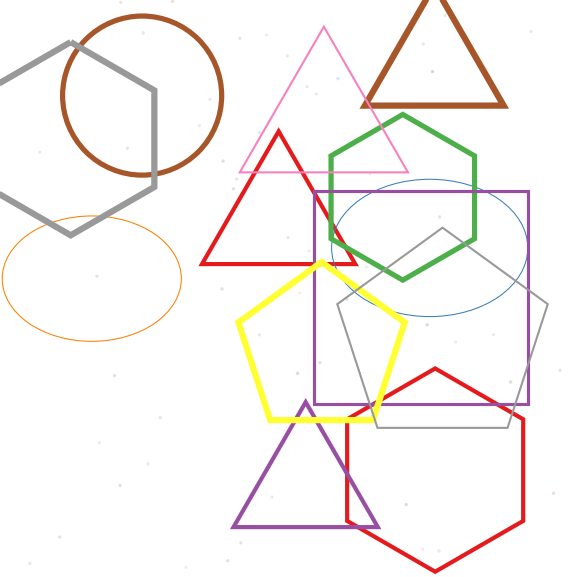[{"shape": "triangle", "thickness": 2, "radius": 0.77, "center": [0.483, 0.618]}, {"shape": "hexagon", "thickness": 2, "radius": 0.88, "center": [0.754, 0.185]}, {"shape": "oval", "thickness": 0.5, "radius": 0.85, "center": [0.744, 0.57]}, {"shape": "hexagon", "thickness": 2.5, "radius": 0.72, "center": [0.697, 0.657]}, {"shape": "square", "thickness": 1.5, "radius": 0.92, "center": [0.729, 0.484]}, {"shape": "triangle", "thickness": 2, "radius": 0.72, "center": [0.529, 0.159]}, {"shape": "oval", "thickness": 0.5, "radius": 0.78, "center": [0.159, 0.517]}, {"shape": "pentagon", "thickness": 3, "radius": 0.76, "center": [0.557, 0.394]}, {"shape": "triangle", "thickness": 3, "radius": 0.69, "center": [0.752, 0.886]}, {"shape": "circle", "thickness": 2.5, "radius": 0.69, "center": [0.246, 0.834]}, {"shape": "triangle", "thickness": 1, "radius": 0.84, "center": [0.561, 0.785]}, {"shape": "hexagon", "thickness": 3, "radius": 0.84, "center": [0.122, 0.759]}, {"shape": "pentagon", "thickness": 1, "radius": 0.96, "center": [0.766, 0.413]}]